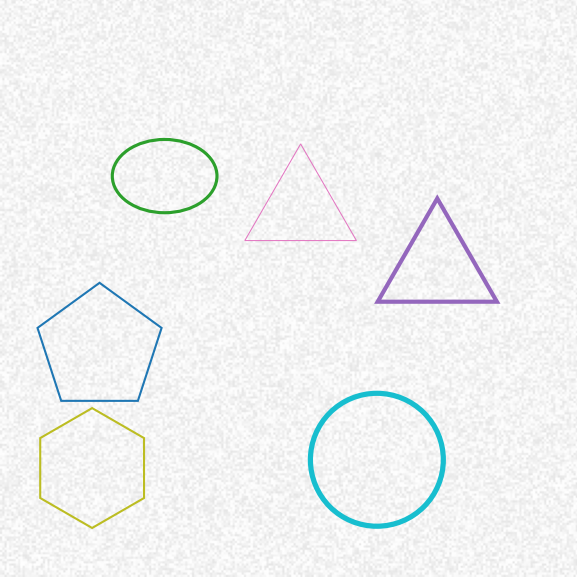[{"shape": "pentagon", "thickness": 1, "radius": 0.56, "center": [0.172, 0.396]}, {"shape": "oval", "thickness": 1.5, "radius": 0.45, "center": [0.285, 0.694]}, {"shape": "triangle", "thickness": 2, "radius": 0.6, "center": [0.757, 0.536]}, {"shape": "triangle", "thickness": 0.5, "radius": 0.56, "center": [0.521, 0.638]}, {"shape": "hexagon", "thickness": 1, "radius": 0.52, "center": [0.16, 0.189]}, {"shape": "circle", "thickness": 2.5, "radius": 0.58, "center": [0.653, 0.203]}]